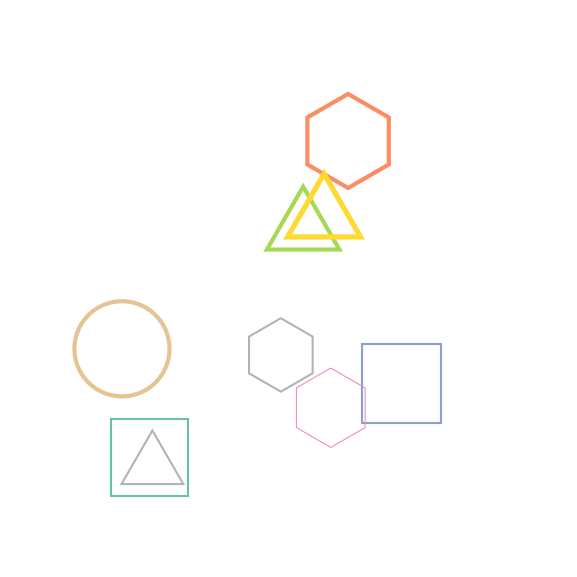[{"shape": "square", "thickness": 1, "radius": 0.33, "center": [0.259, 0.208]}, {"shape": "hexagon", "thickness": 2, "radius": 0.41, "center": [0.603, 0.755]}, {"shape": "square", "thickness": 1, "radius": 0.34, "center": [0.695, 0.335]}, {"shape": "hexagon", "thickness": 0.5, "radius": 0.34, "center": [0.573, 0.293]}, {"shape": "triangle", "thickness": 2, "radius": 0.36, "center": [0.525, 0.603]}, {"shape": "triangle", "thickness": 2.5, "radius": 0.36, "center": [0.561, 0.625]}, {"shape": "circle", "thickness": 2, "radius": 0.41, "center": [0.211, 0.395]}, {"shape": "triangle", "thickness": 1, "radius": 0.31, "center": [0.264, 0.192]}, {"shape": "hexagon", "thickness": 1, "radius": 0.32, "center": [0.486, 0.385]}]